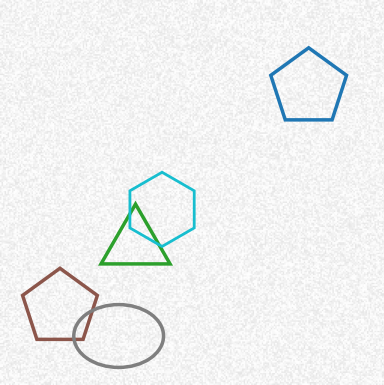[{"shape": "pentagon", "thickness": 2.5, "radius": 0.52, "center": [0.802, 0.772]}, {"shape": "triangle", "thickness": 2.5, "radius": 0.52, "center": [0.352, 0.366]}, {"shape": "pentagon", "thickness": 2.5, "radius": 0.51, "center": [0.156, 0.201]}, {"shape": "oval", "thickness": 2.5, "radius": 0.58, "center": [0.308, 0.127]}, {"shape": "hexagon", "thickness": 2, "radius": 0.48, "center": [0.421, 0.456]}]